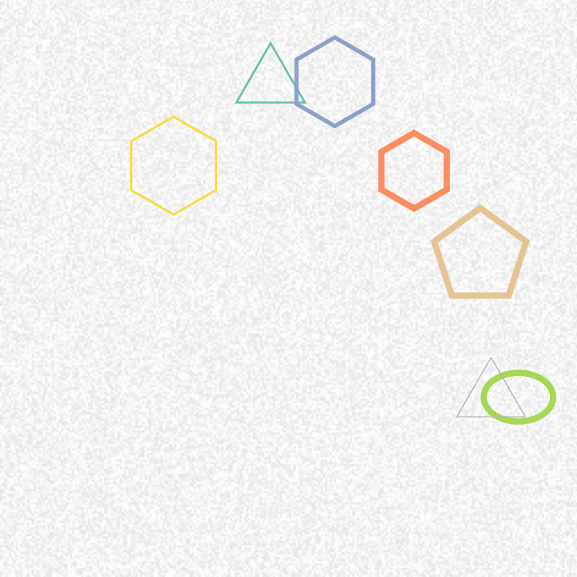[{"shape": "triangle", "thickness": 1, "radius": 0.34, "center": [0.469, 0.856]}, {"shape": "hexagon", "thickness": 3, "radius": 0.33, "center": [0.717, 0.703]}, {"shape": "hexagon", "thickness": 2, "radius": 0.38, "center": [0.58, 0.858]}, {"shape": "oval", "thickness": 3, "radius": 0.3, "center": [0.898, 0.311]}, {"shape": "hexagon", "thickness": 1, "radius": 0.42, "center": [0.301, 0.712]}, {"shape": "pentagon", "thickness": 3, "radius": 0.42, "center": [0.831, 0.555]}, {"shape": "triangle", "thickness": 0.5, "radius": 0.34, "center": [0.85, 0.312]}]